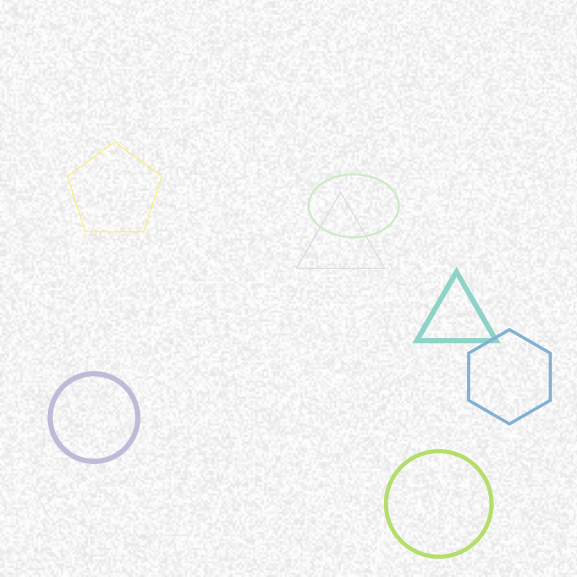[{"shape": "triangle", "thickness": 2.5, "radius": 0.4, "center": [0.79, 0.449]}, {"shape": "circle", "thickness": 2.5, "radius": 0.38, "center": [0.163, 0.276]}, {"shape": "hexagon", "thickness": 1.5, "radius": 0.41, "center": [0.882, 0.347]}, {"shape": "circle", "thickness": 2, "radius": 0.46, "center": [0.76, 0.127]}, {"shape": "triangle", "thickness": 0.5, "radius": 0.44, "center": [0.59, 0.578]}, {"shape": "oval", "thickness": 1, "radius": 0.39, "center": [0.612, 0.643]}, {"shape": "pentagon", "thickness": 0.5, "radius": 0.43, "center": [0.198, 0.667]}]